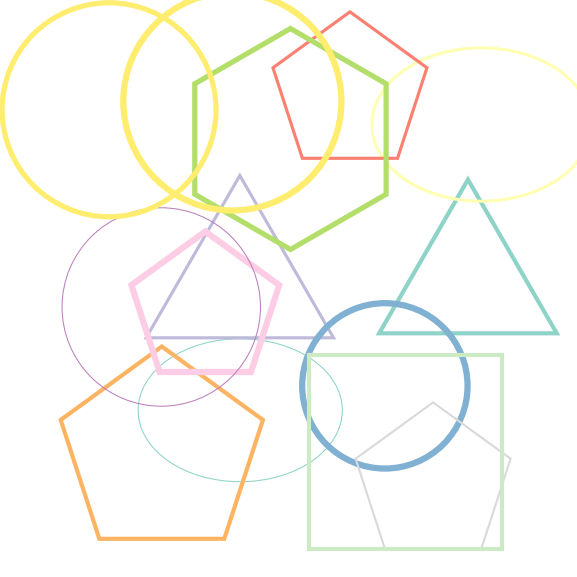[{"shape": "triangle", "thickness": 2, "radius": 0.89, "center": [0.81, 0.511]}, {"shape": "oval", "thickness": 0.5, "radius": 0.88, "center": [0.416, 0.289]}, {"shape": "oval", "thickness": 1.5, "radius": 0.95, "center": [0.834, 0.783]}, {"shape": "triangle", "thickness": 1.5, "radius": 0.94, "center": [0.415, 0.508]}, {"shape": "pentagon", "thickness": 1.5, "radius": 0.7, "center": [0.606, 0.838]}, {"shape": "circle", "thickness": 3, "radius": 0.72, "center": [0.666, 0.331]}, {"shape": "pentagon", "thickness": 2, "radius": 0.92, "center": [0.28, 0.215]}, {"shape": "hexagon", "thickness": 2.5, "radius": 0.96, "center": [0.503, 0.758]}, {"shape": "pentagon", "thickness": 3, "radius": 0.67, "center": [0.356, 0.464]}, {"shape": "pentagon", "thickness": 1, "radius": 0.71, "center": [0.75, 0.161]}, {"shape": "circle", "thickness": 0.5, "radius": 0.86, "center": [0.279, 0.468]}, {"shape": "square", "thickness": 2, "radius": 0.84, "center": [0.702, 0.216]}, {"shape": "circle", "thickness": 2.5, "radius": 0.93, "center": [0.189, 0.809]}, {"shape": "circle", "thickness": 3, "radius": 0.94, "center": [0.402, 0.824]}]